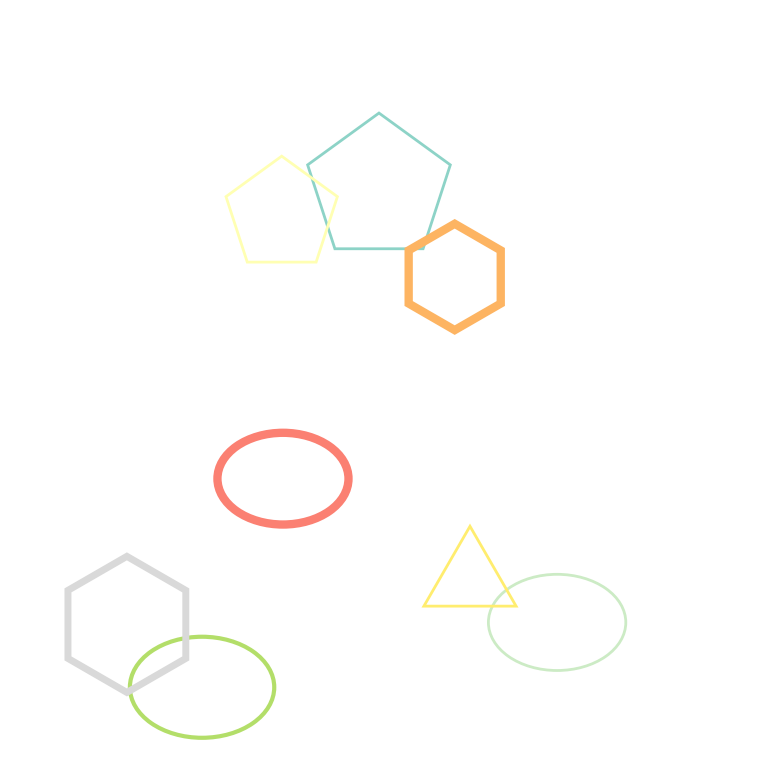[{"shape": "pentagon", "thickness": 1, "radius": 0.49, "center": [0.492, 0.756]}, {"shape": "pentagon", "thickness": 1, "radius": 0.38, "center": [0.366, 0.721]}, {"shape": "oval", "thickness": 3, "radius": 0.43, "center": [0.367, 0.378]}, {"shape": "hexagon", "thickness": 3, "radius": 0.35, "center": [0.591, 0.64]}, {"shape": "oval", "thickness": 1.5, "radius": 0.47, "center": [0.262, 0.107]}, {"shape": "hexagon", "thickness": 2.5, "radius": 0.44, "center": [0.165, 0.189]}, {"shape": "oval", "thickness": 1, "radius": 0.45, "center": [0.724, 0.192]}, {"shape": "triangle", "thickness": 1, "radius": 0.35, "center": [0.61, 0.247]}]